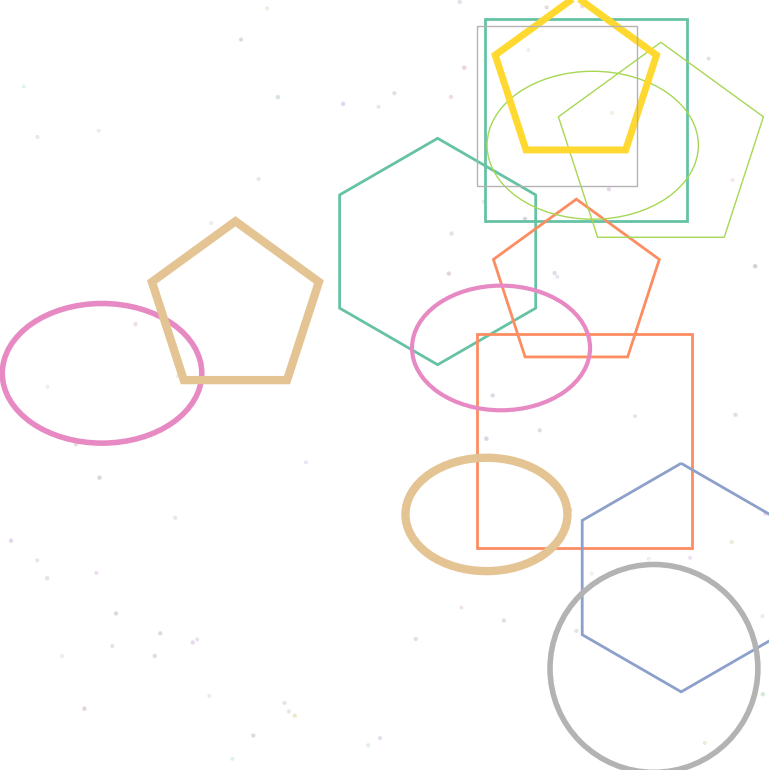[{"shape": "hexagon", "thickness": 1, "radius": 0.74, "center": [0.568, 0.673]}, {"shape": "square", "thickness": 1, "radius": 0.66, "center": [0.76, 0.845]}, {"shape": "pentagon", "thickness": 1, "radius": 0.57, "center": [0.749, 0.628]}, {"shape": "square", "thickness": 1, "radius": 0.7, "center": [0.759, 0.428]}, {"shape": "hexagon", "thickness": 1, "radius": 0.74, "center": [0.885, 0.25]}, {"shape": "oval", "thickness": 1.5, "radius": 0.58, "center": [0.651, 0.548]}, {"shape": "oval", "thickness": 2, "radius": 0.65, "center": [0.133, 0.515]}, {"shape": "pentagon", "thickness": 0.5, "radius": 0.7, "center": [0.858, 0.805]}, {"shape": "oval", "thickness": 0.5, "radius": 0.69, "center": [0.77, 0.811]}, {"shape": "pentagon", "thickness": 2.5, "radius": 0.55, "center": [0.748, 0.894]}, {"shape": "oval", "thickness": 3, "radius": 0.53, "center": [0.632, 0.332]}, {"shape": "pentagon", "thickness": 3, "radius": 0.57, "center": [0.306, 0.599]}, {"shape": "square", "thickness": 0.5, "radius": 0.52, "center": [0.723, 0.862]}, {"shape": "circle", "thickness": 2, "radius": 0.67, "center": [0.849, 0.132]}]